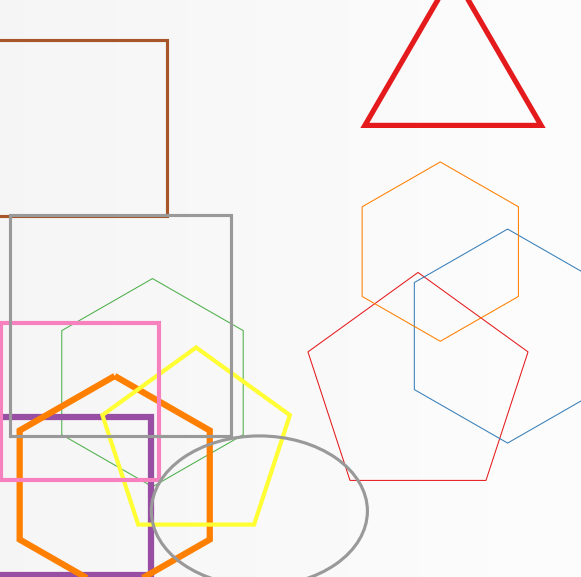[{"shape": "triangle", "thickness": 2.5, "radius": 0.88, "center": [0.779, 0.87]}, {"shape": "pentagon", "thickness": 0.5, "radius": 1.0, "center": [0.719, 0.328]}, {"shape": "hexagon", "thickness": 0.5, "radius": 0.93, "center": [0.873, 0.417]}, {"shape": "hexagon", "thickness": 0.5, "radius": 0.9, "center": [0.262, 0.337]}, {"shape": "square", "thickness": 3, "radius": 0.68, "center": [0.123, 0.14]}, {"shape": "hexagon", "thickness": 0.5, "radius": 0.78, "center": [0.757, 0.563]}, {"shape": "hexagon", "thickness": 3, "radius": 0.94, "center": [0.197, 0.159]}, {"shape": "pentagon", "thickness": 2, "radius": 0.85, "center": [0.337, 0.228]}, {"shape": "square", "thickness": 1.5, "radius": 0.76, "center": [0.135, 0.778]}, {"shape": "square", "thickness": 2, "radius": 0.68, "center": [0.137, 0.304]}, {"shape": "square", "thickness": 1.5, "radius": 0.95, "center": [0.207, 0.435]}, {"shape": "oval", "thickness": 1.5, "radius": 0.93, "center": [0.446, 0.114]}]